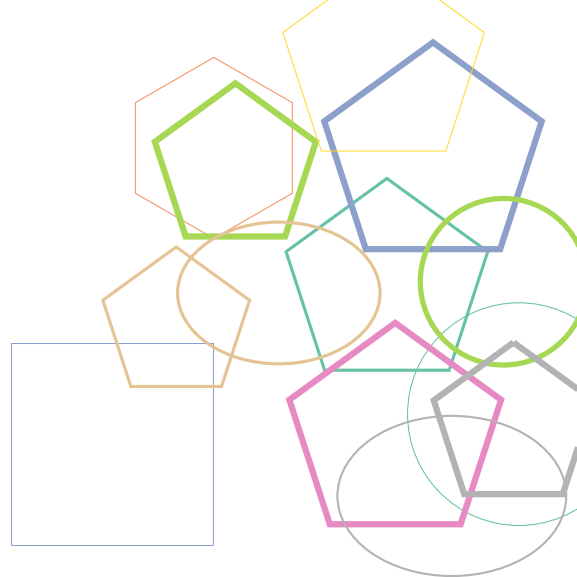[{"shape": "pentagon", "thickness": 1.5, "radius": 0.92, "center": [0.67, 0.507]}, {"shape": "circle", "thickness": 0.5, "radius": 0.96, "center": [0.899, 0.282]}, {"shape": "hexagon", "thickness": 0.5, "radius": 0.78, "center": [0.37, 0.743]}, {"shape": "pentagon", "thickness": 3, "radius": 0.99, "center": [0.75, 0.728]}, {"shape": "square", "thickness": 0.5, "radius": 0.88, "center": [0.193, 0.23]}, {"shape": "pentagon", "thickness": 3, "radius": 0.96, "center": [0.684, 0.247]}, {"shape": "pentagon", "thickness": 3, "radius": 0.73, "center": [0.408, 0.708]}, {"shape": "circle", "thickness": 2.5, "radius": 0.72, "center": [0.872, 0.511]}, {"shape": "pentagon", "thickness": 0.5, "radius": 0.92, "center": [0.664, 0.886]}, {"shape": "oval", "thickness": 1.5, "radius": 0.88, "center": [0.483, 0.492]}, {"shape": "pentagon", "thickness": 1.5, "radius": 0.67, "center": [0.305, 0.438]}, {"shape": "oval", "thickness": 1, "radius": 0.99, "center": [0.782, 0.14]}, {"shape": "pentagon", "thickness": 3, "radius": 0.73, "center": [0.889, 0.261]}]